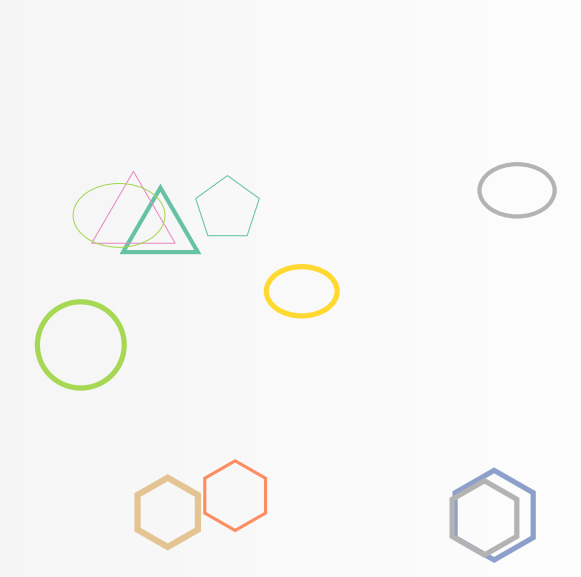[{"shape": "pentagon", "thickness": 0.5, "radius": 0.29, "center": [0.391, 0.638]}, {"shape": "triangle", "thickness": 2, "radius": 0.37, "center": [0.276, 0.6]}, {"shape": "hexagon", "thickness": 1.5, "radius": 0.3, "center": [0.405, 0.141]}, {"shape": "hexagon", "thickness": 2.5, "radius": 0.39, "center": [0.85, 0.107]}, {"shape": "triangle", "thickness": 0.5, "radius": 0.41, "center": [0.23, 0.619]}, {"shape": "circle", "thickness": 2.5, "radius": 0.37, "center": [0.139, 0.402]}, {"shape": "oval", "thickness": 0.5, "radius": 0.39, "center": [0.205, 0.626]}, {"shape": "oval", "thickness": 2.5, "radius": 0.3, "center": [0.519, 0.495]}, {"shape": "hexagon", "thickness": 3, "radius": 0.3, "center": [0.289, 0.112]}, {"shape": "hexagon", "thickness": 2.5, "radius": 0.32, "center": [0.834, 0.102]}, {"shape": "oval", "thickness": 2, "radius": 0.32, "center": [0.89, 0.67]}]